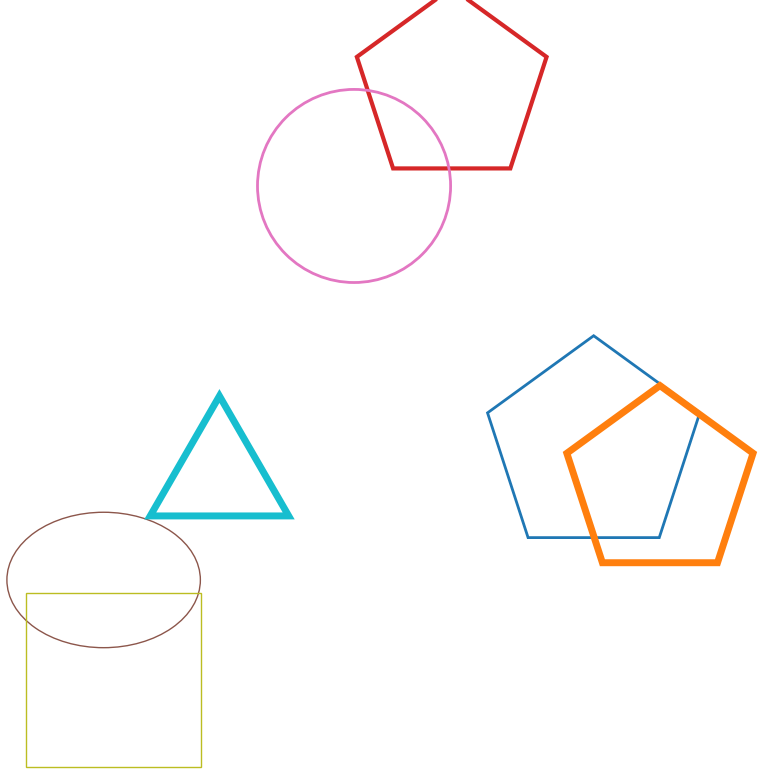[{"shape": "pentagon", "thickness": 1, "radius": 0.72, "center": [0.771, 0.419]}, {"shape": "pentagon", "thickness": 2.5, "radius": 0.64, "center": [0.857, 0.372]}, {"shape": "pentagon", "thickness": 1.5, "radius": 0.65, "center": [0.587, 0.886]}, {"shape": "oval", "thickness": 0.5, "radius": 0.63, "center": [0.135, 0.247]}, {"shape": "circle", "thickness": 1, "radius": 0.63, "center": [0.46, 0.758]}, {"shape": "square", "thickness": 0.5, "radius": 0.57, "center": [0.147, 0.117]}, {"shape": "triangle", "thickness": 2.5, "radius": 0.52, "center": [0.285, 0.382]}]